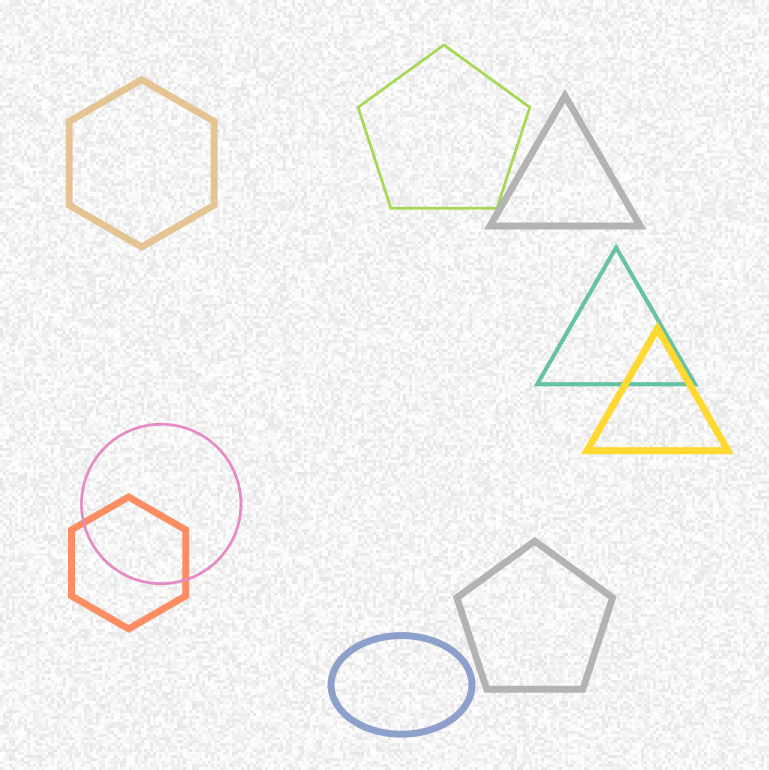[{"shape": "triangle", "thickness": 1.5, "radius": 0.59, "center": [0.8, 0.56]}, {"shape": "hexagon", "thickness": 2.5, "radius": 0.43, "center": [0.167, 0.269]}, {"shape": "oval", "thickness": 2.5, "radius": 0.46, "center": [0.521, 0.111]}, {"shape": "circle", "thickness": 1, "radius": 0.52, "center": [0.209, 0.346]}, {"shape": "pentagon", "thickness": 1, "radius": 0.59, "center": [0.577, 0.824]}, {"shape": "triangle", "thickness": 2.5, "radius": 0.53, "center": [0.854, 0.468]}, {"shape": "hexagon", "thickness": 2.5, "radius": 0.54, "center": [0.184, 0.788]}, {"shape": "pentagon", "thickness": 2.5, "radius": 0.53, "center": [0.694, 0.191]}, {"shape": "triangle", "thickness": 2.5, "radius": 0.56, "center": [0.734, 0.763]}]